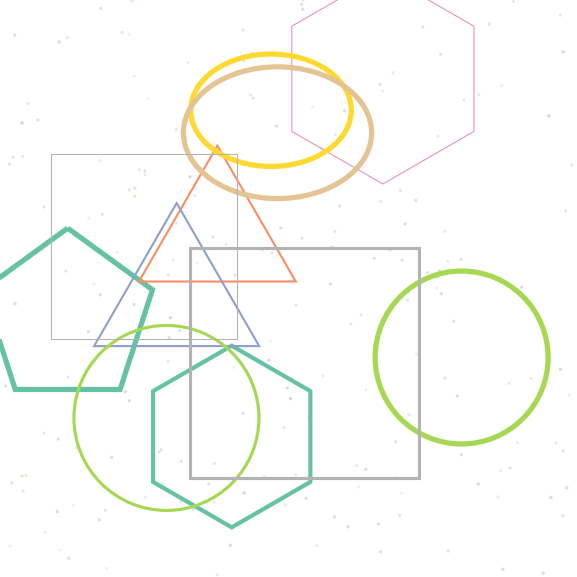[{"shape": "hexagon", "thickness": 2, "radius": 0.79, "center": [0.401, 0.243]}, {"shape": "pentagon", "thickness": 2.5, "radius": 0.77, "center": [0.117, 0.45]}, {"shape": "triangle", "thickness": 1, "radius": 0.78, "center": [0.376, 0.59]}, {"shape": "triangle", "thickness": 1, "radius": 0.83, "center": [0.306, 0.482]}, {"shape": "hexagon", "thickness": 0.5, "radius": 0.91, "center": [0.663, 0.863]}, {"shape": "circle", "thickness": 2.5, "radius": 0.75, "center": [0.799, 0.38]}, {"shape": "circle", "thickness": 1.5, "radius": 0.8, "center": [0.288, 0.275]}, {"shape": "oval", "thickness": 2.5, "radius": 0.7, "center": [0.469, 0.808]}, {"shape": "oval", "thickness": 2.5, "radius": 0.81, "center": [0.481, 0.769]}, {"shape": "square", "thickness": 1.5, "radius": 0.99, "center": [0.527, 0.37]}, {"shape": "square", "thickness": 0.5, "radius": 0.8, "center": [0.249, 0.572]}]